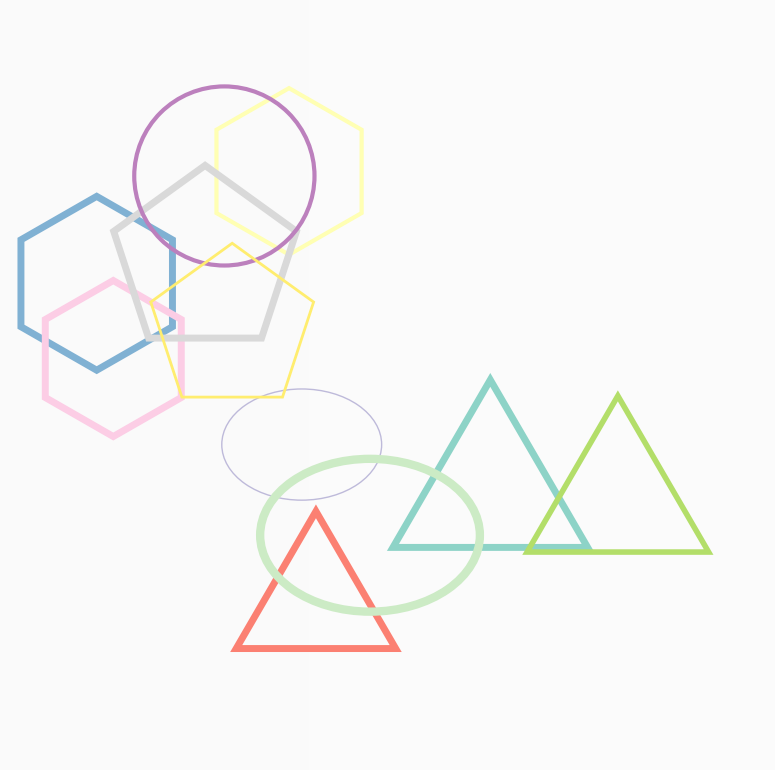[{"shape": "triangle", "thickness": 2.5, "radius": 0.73, "center": [0.633, 0.362]}, {"shape": "hexagon", "thickness": 1.5, "radius": 0.54, "center": [0.373, 0.777]}, {"shape": "oval", "thickness": 0.5, "radius": 0.52, "center": [0.389, 0.423]}, {"shape": "triangle", "thickness": 2.5, "radius": 0.59, "center": [0.408, 0.217]}, {"shape": "hexagon", "thickness": 2.5, "radius": 0.56, "center": [0.125, 0.632]}, {"shape": "triangle", "thickness": 2, "radius": 0.68, "center": [0.797, 0.351]}, {"shape": "hexagon", "thickness": 2.5, "radius": 0.51, "center": [0.146, 0.534]}, {"shape": "pentagon", "thickness": 2.5, "radius": 0.62, "center": [0.265, 0.661]}, {"shape": "circle", "thickness": 1.5, "radius": 0.58, "center": [0.29, 0.771]}, {"shape": "oval", "thickness": 3, "radius": 0.71, "center": [0.477, 0.305]}, {"shape": "pentagon", "thickness": 1, "radius": 0.55, "center": [0.3, 0.574]}]